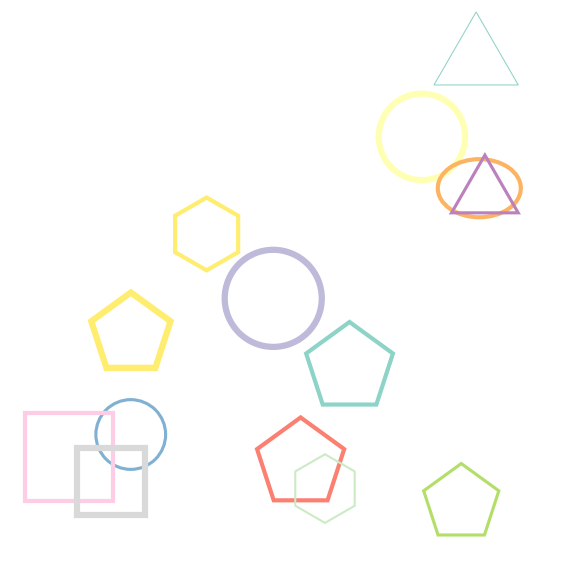[{"shape": "triangle", "thickness": 0.5, "radius": 0.42, "center": [0.824, 0.894]}, {"shape": "pentagon", "thickness": 2, "radius": 0.4, "center": [0.605, 0.363]}, {"shape": "circle", "thickness": 3, "radius": 0.37, "center": [0.731, 0.762]}, {"shape": "circle", "thickness": 3, "radius": 0.42, "center": [0.473, 0.483]}, {"shape": "pentagon", "thickness": 2, "radius": 0.4, "center": [0.521, 0.197]}, {"shape": "circle", "thickness": 1.5, "radius": 0.3, "center": [0.226, 0.247]}, {"shape": "oval", "thickness": 2, "radius": 0.36, "center": [0.83, 0.673]}, {"shape": "pentagon", "thickness": 1.5, "radius": 0.34, "center": [0.799, 0.128]}, {"shape": "square", "thickness": 2, "radius": 0.38, "center": [0.12, 0.208]}, {"shape": "square", "thickness": 3, "radius": 0.29, "center": [0.192, 0.165]}, {"shape": "triangle", "thickness": 1.5, "radius": 0.33, "center": [0.84, 0.664]}, {"shape": "hexagon", "thickness": 1, "radius": 0.3, "center": [0.563, 0.153]}, {"shape": "pentagon", "thickness": 3, "radius": 0.36, "center": [0.227, 0.421]}, {"shape": "hexagon", "thickness": 2, "radius": 0.32, "center": [0.358, 0.594]}]